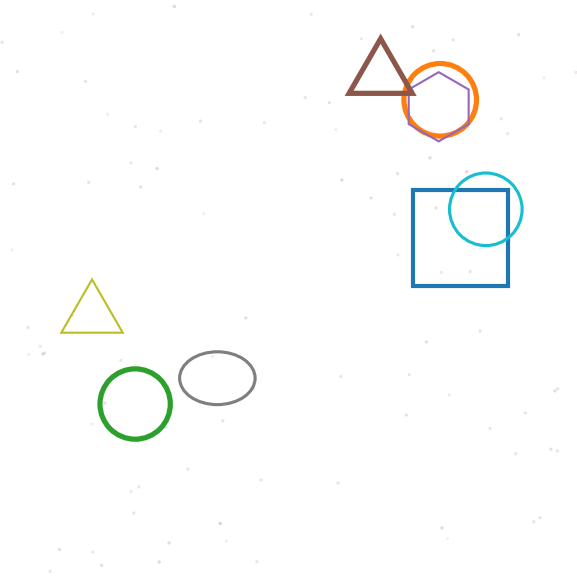[{"shape": "square", "thickness": 2, "radius": 0.41, "center": [0.797, 0.587]}, {"shape": "circle", "thickness": 2.5, "radius": 0.31, "center": [0.762, 0.826]}, {"shape": "circle", "thickness": 2.5, "radius": 0.3, "center": [0.234, 0.3]}, {"shape": "hexagon", "thickness": 1, "radius": 0.3, "center": [0.76, 0.814]}, {"shape": "triangle", "thickness": 2.5, "radius": 0.32, "center": [0.659, 0.869]}, {"shape": "oval", "thickness": 1.5, "radius": 0.33, "center": [0.376, 0.344]}, {"shape": "triangle", "thickness": 1, "radius": 0.31, "center": [0.159, 0.454]}, {"shape": "circle", "thickness": 1.5, "radius": 0.31, "center": [0.841, 0.637]}]